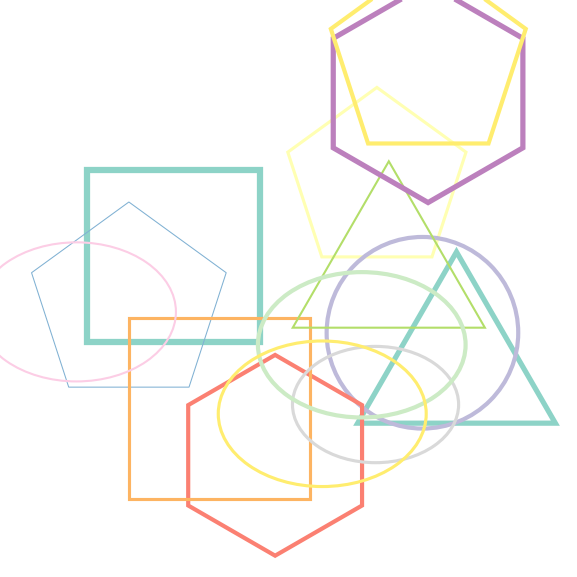[{"shape": "triangle", "thickness": 2.5, "radius": 0.99, "center": [0.79, 0.365]}, {"shape": "square", "thickness": 3, "radius": 0.75, "center": [0.3, 0.556]}, {"shape": "pentagon", "thickness": 1.5, "radius": 0.81, "center": [0.653, 0.686]}, {"shape": "circle", "thickness": 2, "radius": 0.83, "center": [0.731, 0.423]}, {"shape": "hexagon", "thickness": 2, "radius": 0.87, "center": [0.476, 0.211]}, {"shape": "pentagon", "thickness": 0.5, "radius": 0.89, "center": [0.223, 0.472]}, {"shape": "square", "thickness": 1.5, "radius": 0.78, "center": [0.38, 0.292]}, {"shape": "triangle", "thickness": 1, "radius": 0.96, "center": [0.673, 0.528]}, {"shape": "oval", "thickness": 1, "radius": 0.86, "center": [0.133, 0.459]}, {"shape": "oval", "thickness": 1.5, "radius": 0.72, "center": [0.65, 0.299]}, {"shape": "hexagon", "thickness": 2.5, "radius": 0.95, "center": [0.741, 0.838]}, {"shape": "oval", "thickness": 2, "radius": 0.9, "center": [0.626, 0.402]}, {"shape": "pentagon", "thickness": 2, "radius": 0.89, "center": [0.742, 0.894]}, {"shape": "oval", "thickness": 1.5, "radius": 0.9, "center": [0.558, 0.283]}]